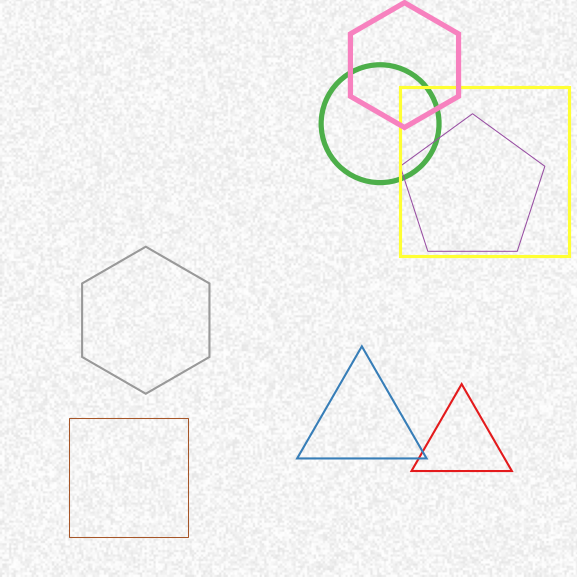[{"shape": "triangle", "thickness": 1, "radius": 0.5, "center": [0.799, 0.234]}, {"shape": "triangle", "thickness": 1, "radius": 0.65, "center": [0.627, 0.27]}, {"shape": "circle", "thickness": 2.5, "radius": 0.51, "center": [0.658, 0.785]}, {"shape": "pentagon", "thickness": 0.5, "radius": 0.66, "center": [0.818, 0.671]}, {"shape": "square", "thickness": 1.5, "radius": 0.73, "center": [0.839, 0.702]}, {"shape": "square", "thickness": 0.5, "radius": 0.52, "center": [0.222, 0.172]}, {"shape": "hexagon", "thickness": 2.5, "radius": 0.54, "center": [0.7, 0.886]}, {"shape": "hexagon", "thickness": 1, "radius": 0.64, "center": [0.252, 0.445]}]